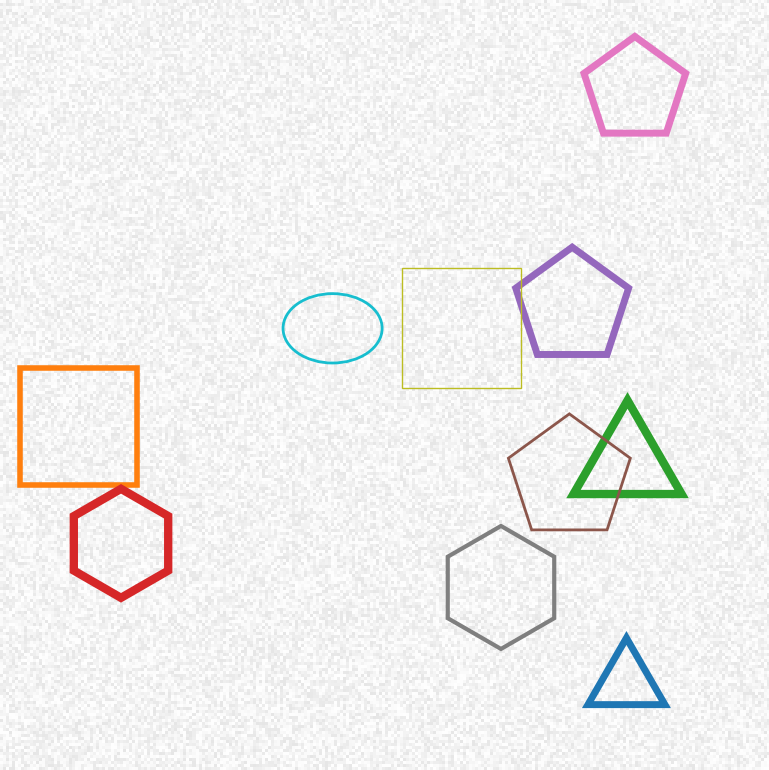[{"shape": "triangle", "thickness": 2.5, "radius": 0.29, "center": [0.814, 0.114]}, {"shape": "square", "thickness": 2, "radius": 0.38, "center": [0.102, 0.446]}, {"shape": "triangle", "thickness": 3, "radius": 0.41, "center": [0.815, 0.399]}, {"shape": "hexagon", "thickness": 3, "radius": 0.35, "center": [0.157, 0.294]}, {"shape": "pentagon", "thickness": 2.5, "radius": 0.39, "center": [0.743, 0.602]}, {"shape": "pentagon", "thickness": 1, "radius": 0.42, "center": [0.739, 0.379]}, {"shape": "pentagon", "thickness": 2.5, "radius": 0.35, "center": [0.824, 0.883]}, {"shape": "hexagon", "thickness": 1.5, "radius": 0.4, "center": [0.651, 0.237]}, {"shape": "square", "thickness": 0.5, "radius": 0.39, "center": [0.6, 0.574]}, {"shape": "oval", "thickness": 1, "radius": 0.32, "center": [0.432, 0.574]}]